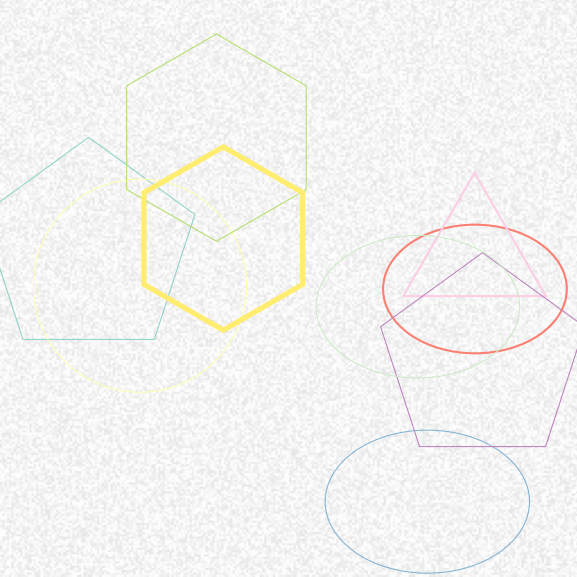[{"shape": "pentagon", "thickness": 0.5, "radius": 0.97, "center": [0.153, 0.568]}, {"shape": "circle", "thickness": 0.5, "radius": 0.92, "center": [0.242, 0.504]}, {"shape": "oval", "thickness": 1, "radius": 0.8, "center": [0.822, 0.499]}, {"shape": "oval", "thickness": 0.5, "radius": 0.88, "center": [0.74, 0.13]}, {"shape": "hexagon", "thickness": 0.5, "radius": 0.9, "center": [0.375, 0.761]}, {"shape": "triangle", "thickness": 1, "radius": 0.71, "center": [0.822, 0.558]}, {"shape": "pentagon", "thickness": 0.5, "radius": 0.93, "center": [0.836, 0.376]}, {"shape": "oval", "thickness": 0.5, "radius": 0.88, "center": [0.724, 0.468]}, {"shape": "hexagon", "thickness": 2.5, "radius": 0.79, "center": [0.387, 0.586]}]